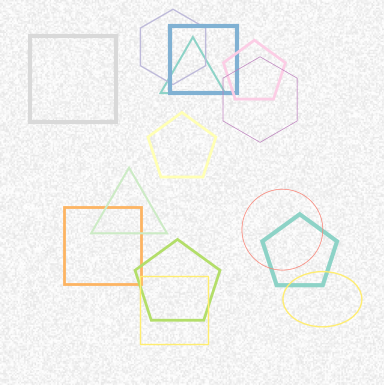[{"shape": "pentagon", "thickness": 3, "radius": 0.51, "center": [0.778, 0.342]}, {"shape": "triangle", "thickness": 1.5, "radius": 0.48, "center": [0.501, 0.807]}, {"shape": "pentagon", "thickness": 2, "radius": 0.46, "center": [0.473, 0.615]}, {"shape": "hexagon", "thickness": 1, "radius": 0.49, "center": [0.449, 0.878]}, {"shape": "circle", "thickness": 0.5, "radius": 0.53, "center": [0.733, 0.403]}, {"shape": "square", "thickness": 3, "radius": 0.44, "center": [0.527, 0.846]}, {"shape": "square", "thickness": 2, "radius": 0.5, "center": [0.267, 0.363]}, {"shape": "pentagon", "thickness": 2, "radius": 0.58, "center": [0.461, 0.262]}, {"shape": "pentagon", "thickness": 2, "radius": 0.42, "center": [0.661, 0.811]}, {"shape": "square", "thickness": 3, "radius": 0.56, "center": [0.189, 0.795]}, {"shape": "hexagon", "thickness": 0.5, "radius": 0.56, "center": [0.676, 0.741]}, {"shape": "triangle", "thickness": 1.5, "radius": 0.57, "center": [0.335, 0.451]}, {"shape": "oval", "thickness": 1, "radius": 0.51, "center": [0.837, 0.223]}, {"shape": "square", "thickness": 1, "radius": 0.44, "center": [0.452, 0.195]}]